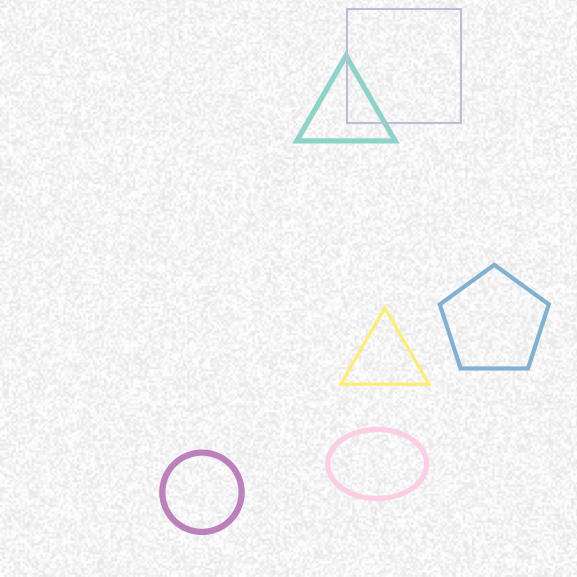[{"shape": "triangle", "thickness": 2.5, "radius": 0.49, "center": [0.599, 0.804]}, {"shape": "square", "thickness": 1, "radius": 0.49, "center": [0.699, 0.885]}, {"shape": "pentagon", "thickness": 2, "radius": 0.5, "center": [0.856, 0.441]}, {"shape": "oval", "thickness": 2.5, "radius": 0.43, "center": [0.653, 0.196]}, {"shape": "circle", "thickness": 3, "radius": 0.34, "center": [0.35, 0.147]}, {"shape": "triangle", "thickness": 1.5, "radius": 0.44, "center": [0.666, 0.378]}]